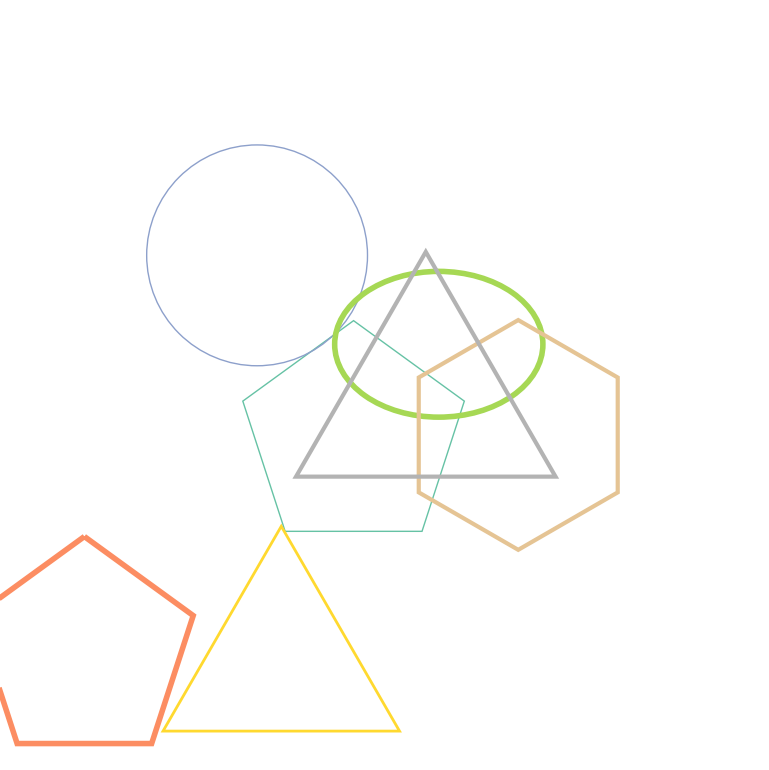[{"shape": "pentagon", "thickness": 0.5, "radius": 0.76, "center": [0.459, 0.432]}, {"shape": "pentagon", "thickness": 2, "radius": 0.74, "center": [0.11, 0.155]}, {"shape": "circle", "thickness": 0.5, "radius": 0.72, "center": [0.334, 0.668]}, {"shape": "oval", "thickness": 2, "radius": 0.68, "center": [0.57, 0.553]}, {"shape": "triangle", "thickness": 1, "radius": 0.89, "center": [0.365, 0.139]}, {"shape": "hexagon", "thickness": 1.5, "radius": 0.75, "center": [0.673, 0.435]}, {"shape": "triangle", "thickness": 1.5, "radius": 0.97, "center": [0.553, 0.478]}]